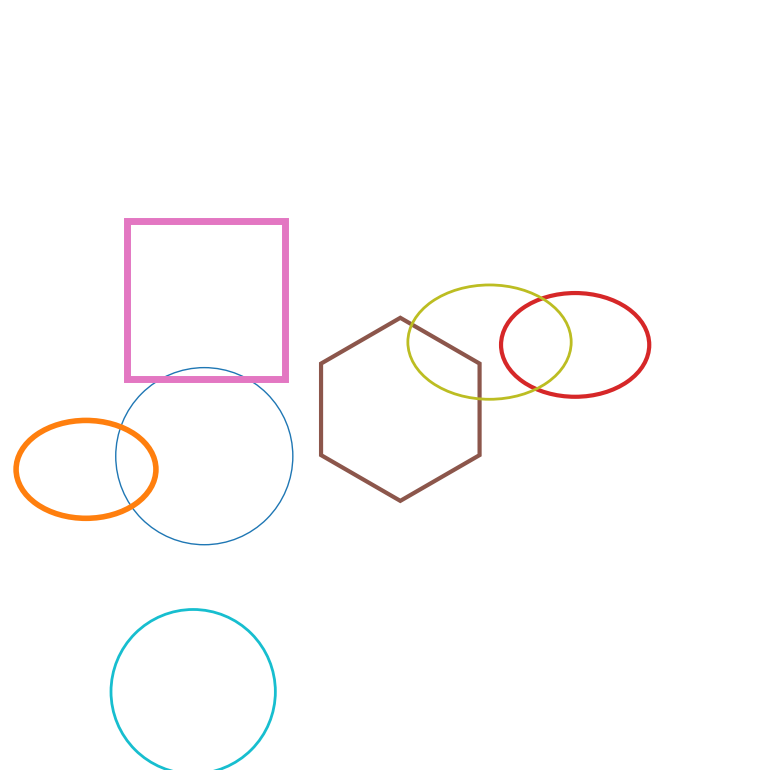[{"shape": "circle", "thickness": 0.5, "radius": 0.57, "center": [0.265, 0.408]}, {"shape": "oval", "thickness": 2, "radius": 0.45, "center": [0.112, 0.39]}, {"shape": "oval", "thickness": 1.5, "radius": 0.48, "center": [0.747, 0.552]}, {"shape": "hexagon", "thickness": 1.5, "radius": 0.59, "center": [0.52, 0.468]}, {"shape": "square", "thickness": 2.5, "radius": 0.52, "center": [0.267, 0.61]}, {"shape": "oval", "thickness": 1, "radius": 0.53, "center": [0.636, 0.556]}, {"shape": "circle", "thickness": 1, "radius": 0.53, "center": [0.251, 0.102]}]